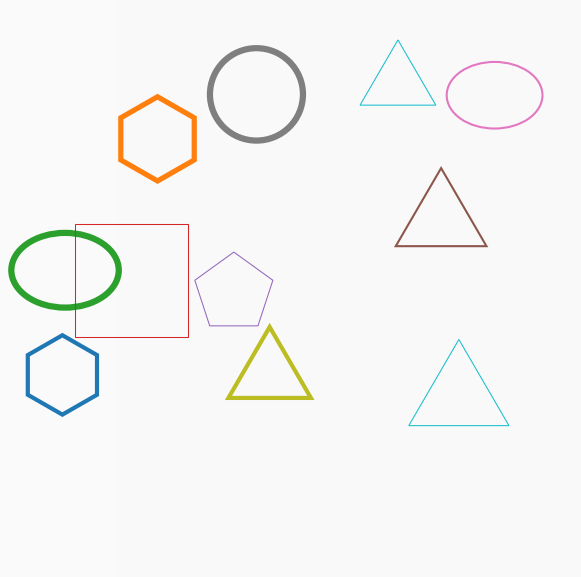[{"shape": "hexagon", "thickness": 2, "radius": 0.34, "center": [0.107, 0.35]}, {"shape": "hexagon", "thickness": 2.5, "radius": 0.36, "center": [0.271, 0.759]}, {"shape": "oval", "thickness": 3, "radius": 0.46, "center": [0.112, 0.531]}, {"shape": "square", "thickness": 0.5, "radius": 0.49, "center": [0.226, 0.513]}, {"shape": "pentagon", "thickness": 0.5, "radius": 0.35, "center": [0.402, 0.492]}, {"shape": "triangle", "thickness": 1, "radius": 0.45, "center": [0.759, 0.618]}, {"shape": "oval", "thickness": 1, "radius": 0.41, "center": [0.851, 0.834]}, {"shape": "circle", "thickness": 3, "radius": 0.4, "center": [0.441, 0.836]}, {"shape": "triangle", "thickness": 2, "radius": 0.41, "center": [0.464, 0.351]}, {"shape": "triangle", "thickness": 0.5, "radius": 0.38, "center": [0.685, 0.855]}, {"shape": "triangle", "thickness": 0.5, "radius": 0.5, "center": [0.789, 0.312]}]